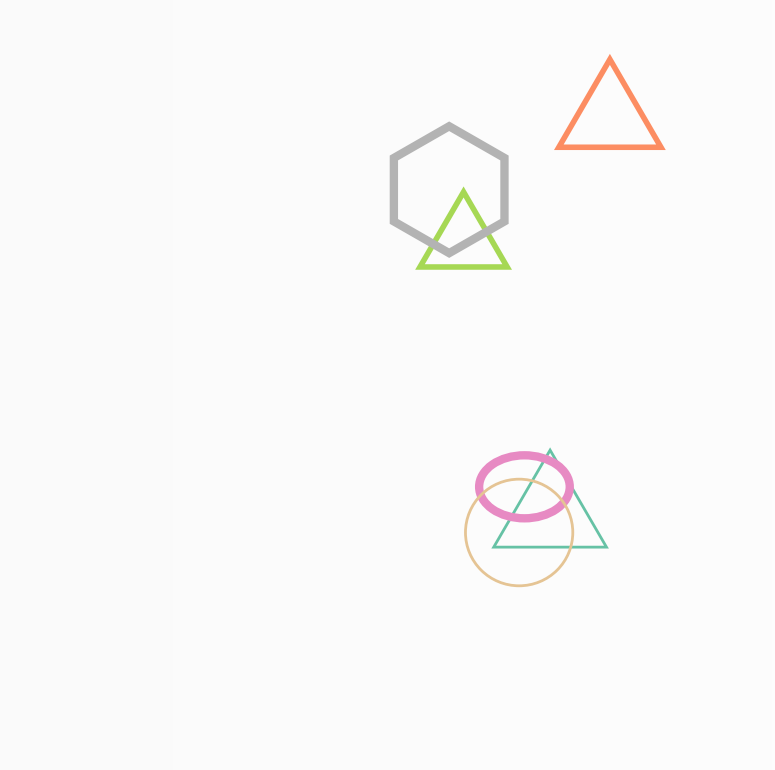[{"shape": "triangle", "thickness": 1, "radius": 0.42, "center": [0.71, 0.331]}, {"shape": "triangle", "thickness": 2, "radius": 0.38, "center": [0.787, 0.847]}, {"shape": "oval", "thickness": 3, "radius": 0.29, "center": [0.677, 0.368]}, {"shape": "triangle", "thickness": 2, "radius": 0.32, "center": [0.598, 0.686]}, {"shape": "circle", "thickness": 1, "radius": 0.35, "center": [0.67, 0.308]}, {"shape": "hexagon", "thickness": 3, "radius": 0.41, "center": [0.58, 0.754]}]